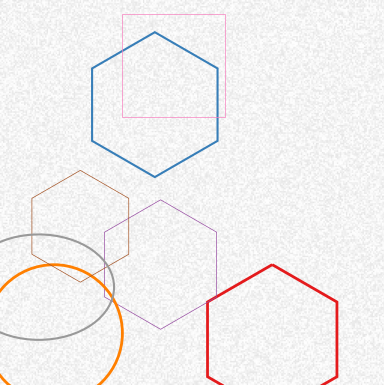[{"shape": "hexagon", "thickness": 2, "radius": 0.97, "center": [0.707, 0.119]}, {"shape": "hexagon", "thickness": 1.5, "radius": 0.94, "center": [0.402, 0.728]}, {"shape": "hexagon", "thickness": 0.5, "radius": 0.84, "center": [0.417, 0.313]}, {"shape": "circle", "thickness": 2, "radius": 0.89, "center": [0.14, 0.135]}, {"shape": "hexagon", "thickness": 0.5, "radius": 0.73, "center": [0.209, 0.412]}, {"shape": "square", "thickness": 0.5, "radius": 0.67, "center": [0.451, 0.83]}, {"shape": "oval", "thickness": 1.5, "radius": 0.98, "center": [0.101, 0.254]}]